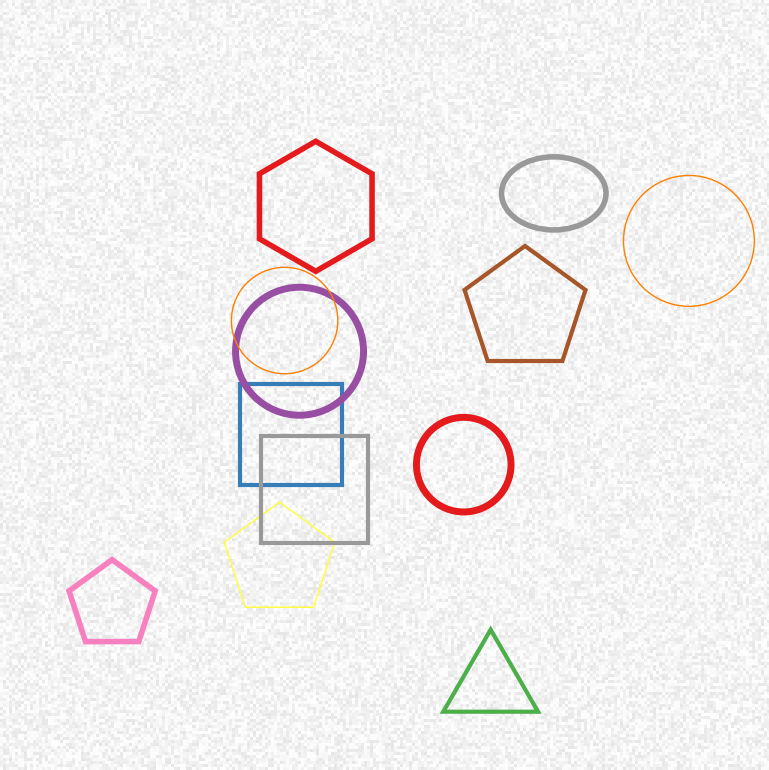[{"shape": "circle", "thickness": 2.5, "radius": 0.31, "center": [0.602, 0.397]}, {"shape": "hexagon", "thickness": 2, "radius": 0.42, "center": [0.41, 0.732]}, {"shape": "square", "thickness": 1.5, "radius": 0.33, "center": [0.378, 0.435]}, {"shape": "triangle", "thickness": 1.5, "radius": 0.36, "center": [0.637, 0.111]}, {"shape": "circle", "thickness": 2.5, "radius": 0.42, "center": [0.389, 0.544]}, {"shape": "circle", "thickness": 0.5, "radius": 0.42, "center": [0.895, 0.687]}, {"shape": "circle", "thickness": 0.5, "radius": 0.35, "center": [0.37, 0.584]}, {"shape": "pentagon", "thickness": 0.5, "radius": 0.38, "center": [0.363, 0.272]}, {"shape": "pentagon", "thickness": 1.5, "radius": 0.41, "center": [0.682, 0.598]}, {"shape": "pentagon", "thickness": 2, "radius": 0.29, "center": [0.146, 0.214]}, {"shape": "square", "thickness": 1.5, "radius": 0.35, "center": [0.409, 0.364]}, {"shape": "oval", "thickness": 2, "radius": 0.34, "center": [0.719, 0.749]}]